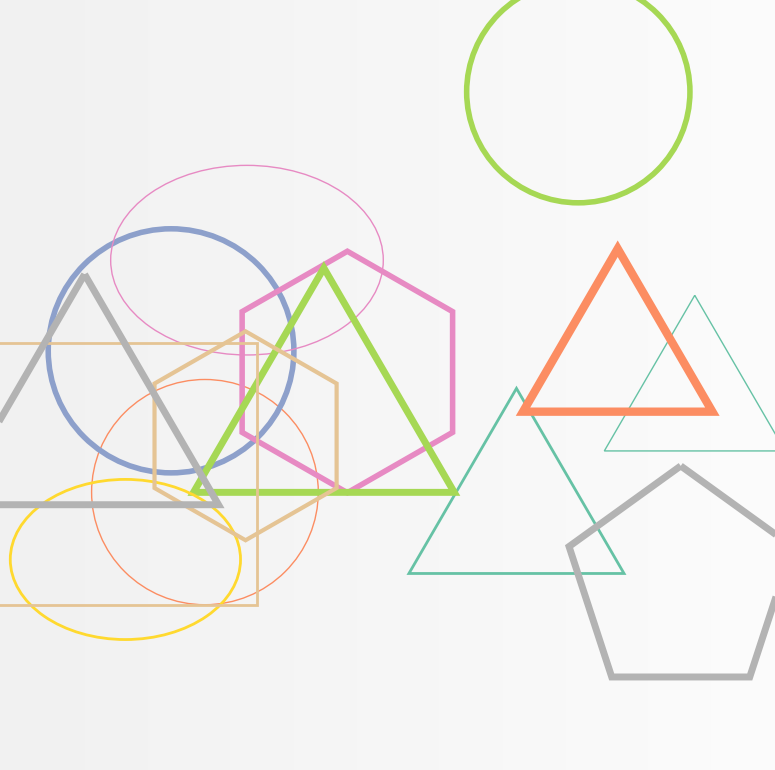[{"shape": "triangle", "thickness": 0.5, "radius": 0.67, "center": [0.896, 0.482]}, {"shape": "triangle", "thickness": 1, "radius": 0.8, "center": [0.666, 0.335]}, {"shape": "circle", "thickness": 0.5, "radius": 0.73, "center": [0.264, 0.361]}, {"shape": "triangle", "thickness": 3, "radius": 0.71, "center": [0.797, 0.536]}, {"shape": "circle", "thickness": 2, "radius": 0.79, "center": [0.221, 0.544]}, {"shape": "hexagon", "thickness": 2, "radius": 0.78, "center": [0.448, 0.517]}, {"shape": "oval", "thickness": 0.5, "radius": 0.88, "center": [0.319, 0.662]}, {"shape": "triangle", "thickness": 2.5, "radius": 0.97, "center": [0.418, 0.458]}, {"shape": "circle", "thickness": 2, "radius": 0.72, "center": [0.746, 0.881]}, {"shape": "oval", "thickness": 1, "radius": 0.74, "center": [0.162, 0.273]}, {"shape": "hexagon", "thickness": 1.5, "radius": 0.68, "center": [0.317, 0.434]}, {"shape": "square", "thickness": 1, "radius": 0.85, "center": [0.162, 0.385]}, {"shape": "pentagon", "thickness": 2.5, "radius": 0.76, "center": [0.878, 0.243]}, {"shape": "triangle", "thickness": 2.5, "radius": 1.0, "center": [0.109, 0.444]}]